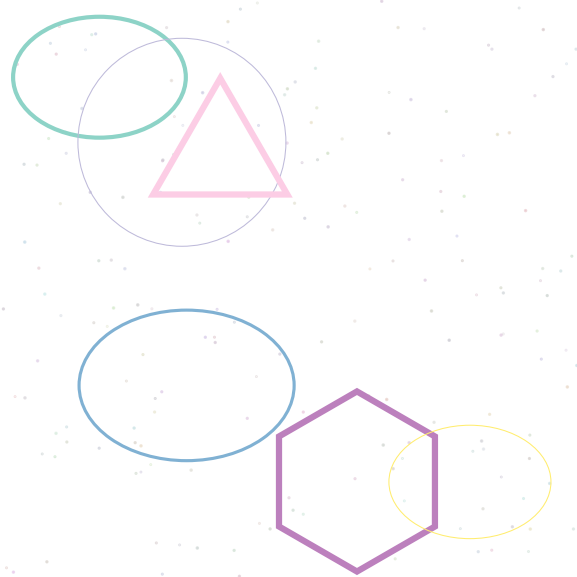[{"shape": "oval", "thickness": 2, "radius": 0.75, "center": [0.172, 0.865]}, {"shape": "circle", "thickness": 0.5, "radius": 0.9, "center": [0.315, 0.753]}, {"shape": "oval", "thickness": 1.5, "radius": 0.93, "center": [0.323, 0.332]}, {"shape": "triangle", "thickness": 3, "radius": 0.67, "center": [0.381, 0.729]}, {"shape": "hexagon", "thickness": 3, "radius": 0.78, "center": [0.618, 0.165]}, {"shape": "oval", "thickness": 0.5, "radius": 0.7, "center": [0.814, 0.165]}]